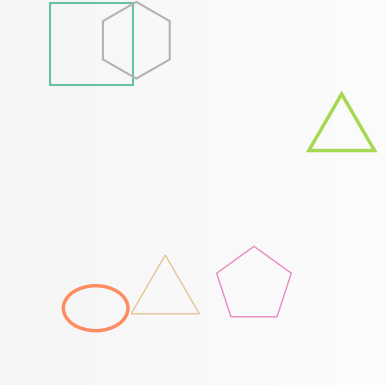[{"shape": "square", "thickness": 1.5, "radius": 0.54, "center": [0.236, 0.886]}, {"shape": "oval", "thickness": 2.5, "radius": 0.42, "center": [0.247, 0.199]}, {"shape": "pentagon", "thickness": 1, "radius": 0.51, "center": [0.655, 0.259]}, {"shape": "triangle", "thickness": 2.5, "radius": 0.49, "center": [0.882, 0.658]}, {"shape": "triangle", "thickness": 1, "radius": 0.51, "center": [0.426, 0.236]}, {"shape": "hexagon", "thickness": 1.5, "radius": 0.5, "center": [0.352, 0.895]}]